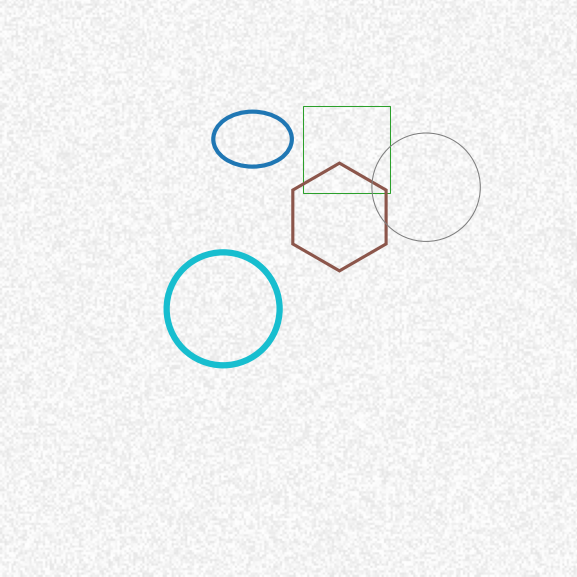[{"shape": "oval", "thickness": 2, "radius": 0.34, "center": [0.437, 0.758]}, {"shape": "square", "thickness": 0.5, "radius": 0.38, "center": [0.6, 0.74]}, {"shape": "hexagon", "thickness": 1.5, "radius": 0.47, "center": [0.588, 0.623]}, {"shape": "circle", "thickness": 0.5, "radius": 0.47, "center": [0.738, 0.675]}, {"shape": "circle", "thickness": 3, "radius": 0.49, "center": [0.386, 0.464]}]